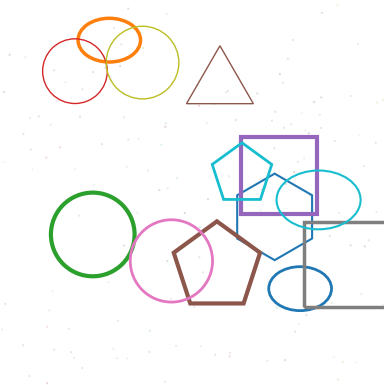[{"shape": "hexagon", "thickness": 1.5, "radius": 0.56, "center": [0.713, 0.437]}, {"shape": "oval", "thickness": 2, "radius": 0.41, "center": [0.78, 0.25]}, {"shape": "oval", "thickness": 2.5, "radius": 0.41, "center": [0.284, 0.896]}, {"shape": "circle", "thickness": 3, "radius": 0.54, "center": [0.241, 0.391]}, {"shape": "circle", "thickness": 1, "radius": 0.42, "center": [0.195, 0.815]}, {"shape": "square", "thickness": 3, "radius": 0.5, "center": [0.725, 0.544]}, {"shape": "triangle", "thickness": 1, "radius": 0.5, "center": [0.571, 0.781]}, {"shape": "pentagon", "thickness": 3, "radius": 0.59, "center": [0.563, 0.307]}, {"shape": "circle", "thickness": 2, "radius": 0.53, "center": [0.445, 0.322]}, {"shape": "square", "thickness": 2.5, "radius": 0.55, "center": [0.9, 0.312]}, {"shape": "circle", "thickness": 1, "radius": 0.47, "center": [0.37, 0.837]}, {"shape": "oval", "thickness": 1.5, "radius": 0.55, "center": [0.827, 0.481]}, {"shape": "pentagon", "thickness": 2, "radius": 0.41, "center": [0.629, 0.548]}]